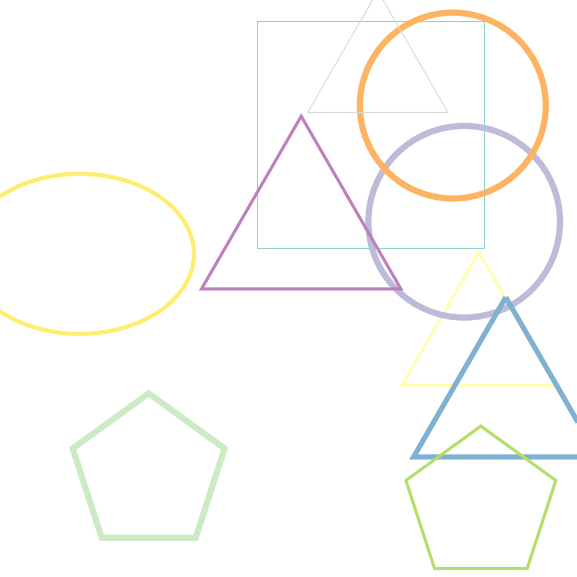[{"shape": "square", "thickness": 0.5, "radius": 0.98, "center": [0.641, 0.767]}, {"shape": "triangle", "thickness": 1.5, "radius": 0.77, "center": [0.829, 0.409]}, {"shape": "circle", "thickness": 3, "radius": 0.83, "center": [0.804, 0.615]}, {"shape": "triangle", "thickness": 2.5, "radius": 0.92, "center": [0.876, 0.3]}, {"shape": "circle", "thickness": 3, "radius": 0.8, "center": [0.784, 0.816]}, {"shape": "pentagon", "thickness": 1.5, "radius": 0.68, "center": [0.833, 0.125]}, {"shape": "triangle", "thickness": 0.5, "radius": 0.7, "center": [0.654, 0.874]}, {"shape": "triangle", "thickness": 1.5, "radius": 1.0, "center": [0.522, 0.599]}, {"shape": "pentagon", "thickness": 3, "radius": 0.69, "center": [0.257, 0.18]}, {"shape": "oval", "thickness": 2, "radius": 0.99, "center": [0.138, 0.56]}]